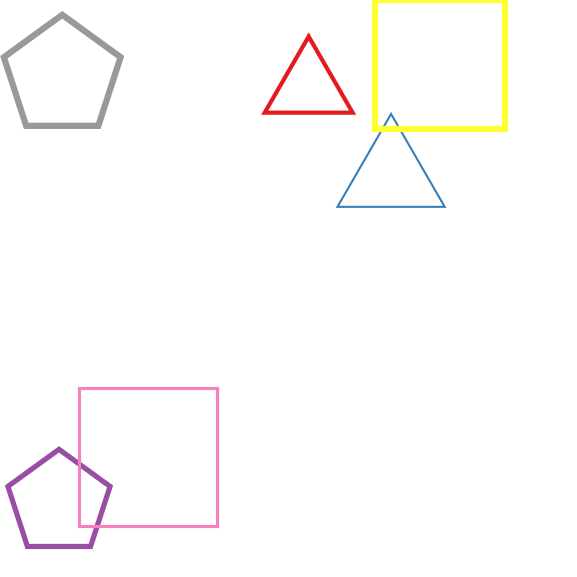[{"shape": "triangle", "thickness": 2, "radius": 0.44, "center": [0.534, 0.848]}, {"shape": "triangle", "thickness": 1, "radius": 0.54, "center": [0.677, 0.695]}, {"shape": "pentagon", "thickness": 2.5, "radius": 0.46, "center": [0.102, 0.128]}, {"shape": "square", "thickness": 3, "radius": 0.56, "center": [0.762, 0.887]}, {"shape": "square", "thickness": 1.5, "radius": 0.6, "center": [0.257, 0.208]}, {"shape": "pentagon", "thickness": 3, "radius": 0.53, "center": [0.108, 0.867]}]